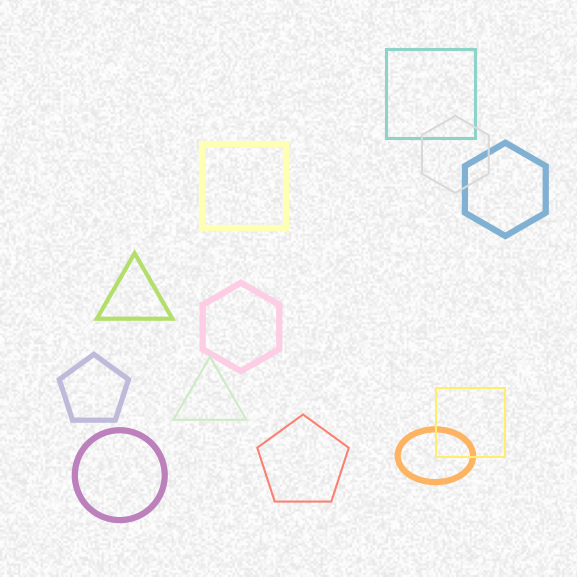[{"shape": "square", "thickness": 1.5, "radius": 0.38, "center": [0.745, 0.838]}, {"shape": "square", "thickness": 3, "radius": 0.36, "center": [0.422, 0.677]}, {"shape": "pentagon", "thickness": 2.5, "radius": 0.32, "center": [0.163, 0.323]}, {"shape": "pentagon", "thickness": 1, "radius": 0.42, "center": [0.525, 0.198]}, {"shape": "hexagon", "thickness": 3, "radius": 0.4, "center": [0.875, 0.671]}, {"shape": "oval", "thickness": 3, "radius": 0.33, "center": [0.754, 0.21]}, {"shape": "triangle", "thickness": 2, "radius": 0.38, "center": [0.233, 0.485]}, {"shape": "hexagon", "thickness": 3, "radius": 0.38, "center": [0.417, 0.433]}, {"shape": "hexagon", "thickness": 1, "radius": 0.33, "center": [0.788, 0.732]}, {"shape": "circle", "thickness": 3, "radius": 0.39, "center": [0.207, 0.176]}, {"shape": "triangle", "thickness": 1, "radius": 0.36, "center": [0.364, 0.309]}, {"shape": "square", "thickness": 1, "radius": 0.3, "center": [0.815, 0.268]}]